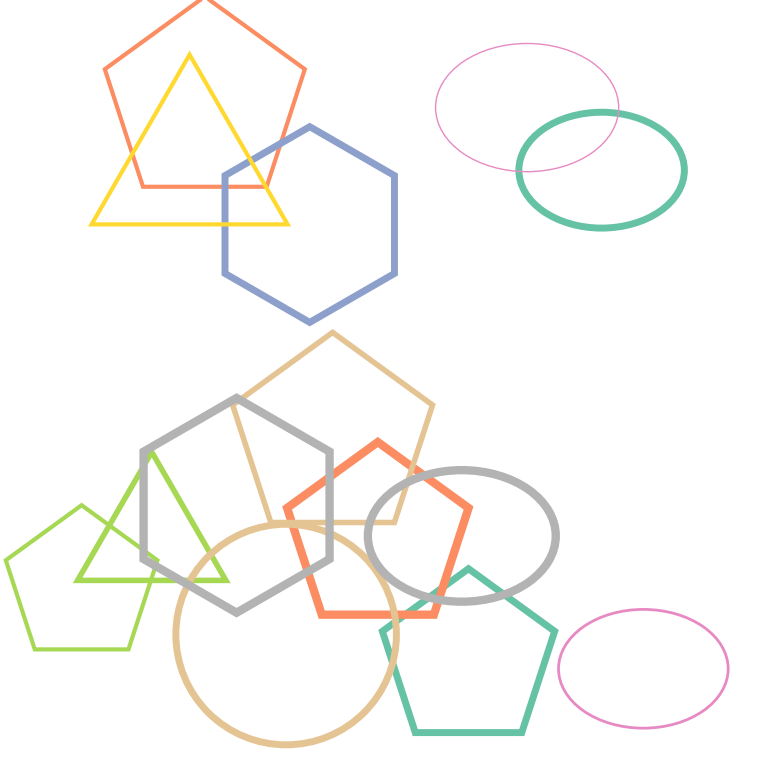[{"shape": "oval", "thickness": 2.5, "radius": 0.54, "center": [0.781, 0.779]}, {"shape": "pentagon", "thickness": 2.5, "radius": 0.59, "center": [0.608, 0.144]}, {"shape": "pentagon", "thickness": 3, "radius": 0.62, "center": [0.491, 0.302]}, {"shape": "pentagon", "thickness": 1.5, "radius": 0.68, "center": [0.266, 0.868]}, {"shape": "hexagon", "thickness": 2.5, "radius": 0.64, "center": [0.402, 0.708]}, {"shape": "oval", "thickness": 0.5, "radius": 0.59, "center": [0.685, 0.86]}, {"shape": "oval", "thickness": 1, "radius": 0.55, "center": [0.836, 0.131]}, {"shape": "triangle", "thickness": 2, "radius": 0.56, "center": [0.197, 0.302]}, {"shape": "pentagon", "thickness": 1.5, "radius": 0.52, "center": [0.106, 0.24]}, {"shape": "triangle", "thickness": 1.5, "radius": 0.73, "center": [0.246, 0.782]}, {"shape": "circle", "thickness": 2.5, "radius": 0.72, "center": [0.372, 0.176]}, {"shape": "pentagon", "thickness": 2, "radius": 0.68, "center": [0.432, 0.432]}, {"shape": "hexagon", "thickness": 3, "radius": 0.7, "center": [0.307, 0.344]}, {"shape": "oval", "thickness": 3, "radius": 0.61, "center": [0.6, 0.304]}]